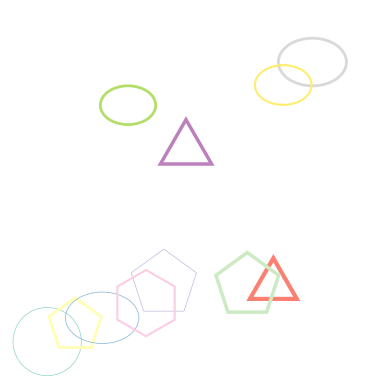[{"shape": "circle", "thickness": 0.5, "radius": 0.44, "center": [0.122, 0.113]}, {"shape": "pentagon", "thickness": 2, "radius": 0.36, "center": [0.195, 0.155]}, {"shape": "pentagon", "thickness": 0.5, "radius": 0.45, "center": [0.426, 0.264]}, {"shape": "triangle", "thickness": 3, "radius": 0.35, "center": [0.71, 0.259]}, {"shape": "oval", "thickness": 0.5, "radius": 0.48, "center": [0.265, 0.175]}, {"shape": "oval", "thickness": 2, "radius": 0.36, "center": [0.333, 0.727]}, {"shape": "hexagon", "thickness": 1.5, "radius": 0.43, "center": [0.379, 0.213]}, {"shape": "oval", "thickness": 2, "radius": 0.44, "center": [0.811, 0.839]}, {"shape": "triangle", "thickness": 2.5, "radius": 0.38, "center": [0.483, 0.612]}, {"shape": "pentagon", "thickness": 2.5, "radius": 0.43, "center": [0.642, 0.259]}, {"shape": "oval", "thickness": 1.5, "radius": 0.37, "center": [0.736, 0.779]}]